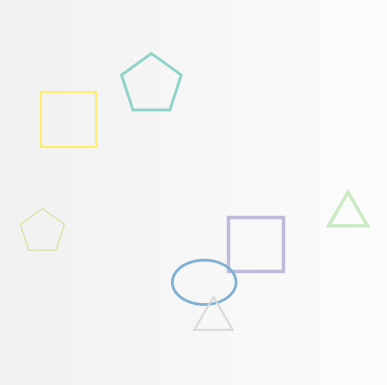[{"shape": "pentagon", "thickness": 2, "radius": 0.41, "center": [0.391, 0.78]}, {"shape": "square", "thickness": 2.5, "radius": 0.35, "center": [0.659, 0.367]}, {"shape": "oval", "thickness": 2, "radius": 0.41, "center": [0.527, 0.267]}, {"shape": "pentagon", "thickness": 0.5, "radius": 0.3, "center": [0.109, 0.399]}, {"shape": "triangle", "thickness": 1.5, "radius": 0.29, "center": [0.551, 0.172]}, {"shape": "triangle", "thickness": 2.5, "radius": 0.29, "center": [0.898, 0.443]}, {"shape": "square", "thickness": 1.5, "radius": 0.36, "center": [0.177, 0.69]}]